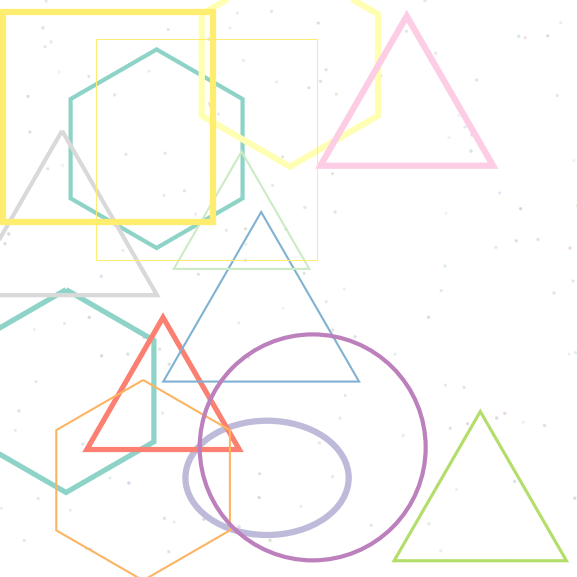[{"shape": "hexagon", "thickness": 2, "radius": 0.86, "center": [0.271, 0.742]}, {"shape": "hexagon", "thickness": 2.5, "radius": 0.88, "center": [0.114, 0.322]}, {"shape": "hexagon", "thickness": 3, "radius": 0.88, "center": [0.502, 0.887]}, {"shape": "oval", "thickness": 3, "radius": 0.71, "center": [0.462, 0.172]}, {"shape": "triangle", "thickness": 2.5, "radius": 0.76, "center": [0.282, 0.297]}, {"shape": "triangle", "thickness": 1, "radius": 0.98, "center": [0.452, 0.436]}, {"shape": "hexagon", "thickness": 1, "radius": 0.87, "center": [0.248, 0.168]}, {"shape": "triangle", "thickness": 1.5, "radius": 0.86, "center": [0.832, 0.114]}, {"shape": "triangle", "thickness": 3, "radius": 0.86, "center": [0.704, 0.799]}, {"shape": "triangle", "thickness": 2, "radius": 0.95, "center": [0.108, 0.583]}, {"shape": "circle", "thickness": 2, "radius": 0.98, "center": [0.541, 0.224]}, {"shape": "triangle", "thickness": 1, "radius": 0.68, "center": [0.418, 0.601]}, {"shape": "square", "thickness": 0.5, "radius": 0.95, "center": [0.358, 0.74]}, {"shape": "square", "thickness": 3, "radius": 0.91, "center": [0.187, 0.797]}]